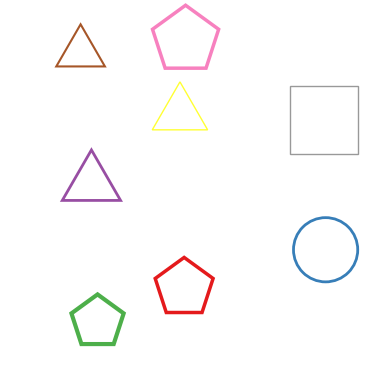[{"shape": "pentagon", "thickness": 2.5, "radius": 0.4, "center": [0.478, 0.252]}, {"shape": "circle", "thickness": 2, "radius": 0.42, "center": [0.846, 0.351]}, {"shape": "pentagon", "thickness": 3, "radius": 0.36, "center": [0.253, 0.164]}, {"shape": "triangle", "thickness": 2, "radius": 0.44, "center": [0.237, 0.523]}, {"shape": "triangle", "thickness": 1, "radius": 0.42, "center": [0.467, 0.704]}, {"shape": "triangle", "thickness": 1.5, "radius": 0.36, "center": [0.209, 0.864]}, {"shape": "pentagon", "thickness": 2.5, "radius": 0.45, "center": [0.482, 0.896]}, {"shape": "square", "thickness": 1, "radius": 0.44, "center": [0.842, 0.689]}]